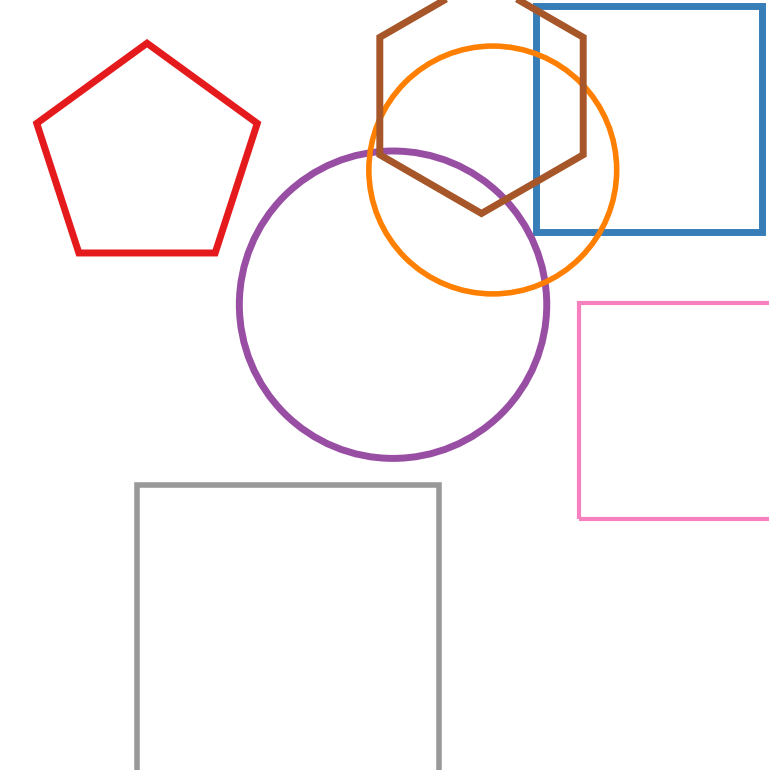[{"shape": "pentagon", "thickness": 2.5, "radius": 0.75, "center": [0.191, 0.793]}, {"shape": "square", "thickness": 2.5, "radius": 0.73, "center": [0.843, 0.846]}, {"shape": "circle", "thickness": 2.5, "radius": 1.0, "center": [0.51, 0.604]}, {"shape": "circle", "thickness": 2, "radius": 0.8, "center": [0.64, 0.779]}, {"shape": "hexagon", "thickness": 2.5, "radius": 0.76, "center": [0.625, 0.875]}, {"shape": "square", "thickness": 1.5, "radius": 0.7, "center": [0.892, 0.467]}, {"shape": "square", "thickness": 2, "radius": 0.98, "center": [0.374, 0.175]}]